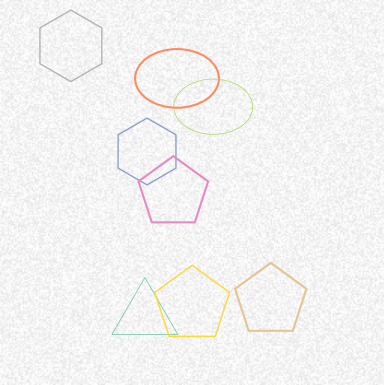[{"shape": "triangle", "thickness": 0.5, "radius": 0.49, "center": [0.376, 0.18]}, {"shape": "oval", "thickness": 1.5, "radius": 0.54, "center": [0.46, 0.796]}, {"shape": "hexagon", "thickness": 1, "radius": 0.43, "center": [0.382, 0.607]}, {"shape": "pentagon", "thickness": 1.5, "radius": 0.48, "center": [0.45, 0.499]}, {"shape": "oval", "thickness": 0.5, "radius": 0.51, "center": [0.554, 0.723]}, {"shape": "pentagon", "thickness": 1, "radius": 0.51, "center": [0.499, 0.209]}, {"shape": "pentagon", "thickness": 1.5, "radius": 0.49, "center": [0.703, 0.22]}, {"shape": "hexagon", "thickness": 1, "radius": 0.46, "center": [0.184, 0.881]}]